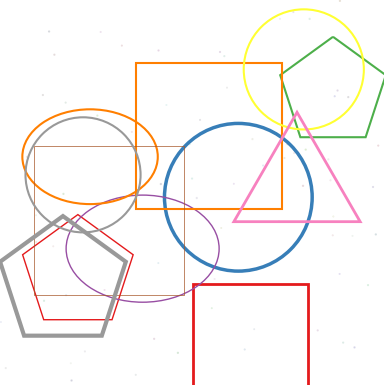[{"shape": "square", "thickness": 2, "radius": 0.75, "center": [0.651, 0.112]}, {"shape": "pentagon", "thickness": 1, "radius": 0.75, "center": [0.202, 0.292]}, {"shape": "circle", "thickness": 2.5, "radius": 0.96, "center": [0.619, 0.488]}, {"shape": "pentagon", "thickness": 1.5, "radius": 0.72, "center": [0.865, 0.76]}, {"shape": "oval", "thickness": 1, "radius": 0.99, "center": [0.37, 0.354]}, {"shape": "square", "thickness": 1.5, "radius": 0.95, "center": [0.544, 0.647]}, {"shape": "oval", "thickness": 1.5, "radius": 0.88, "center": [0.234, 0.593]}, {"shape": "circle", "thickness": 1.5, "radius": 0.78, "center": [0.789, 0.82]}, {"shape": "square", "thickness": 0.5, "radius": 0.97, "center": [0.283, 0.427]}, {"shape": "triangle", "thickness": 2, "radius": 0.95, "center": [0.771, 0.519]}, {"shape": "pentagon", "thickness": 3, "radius": 0.86, "center": [0.164, 0.267]}, {"shape": "circle", "thickness": 1.5, "radius": 0.75, "center": [0.216, 0.546]}]